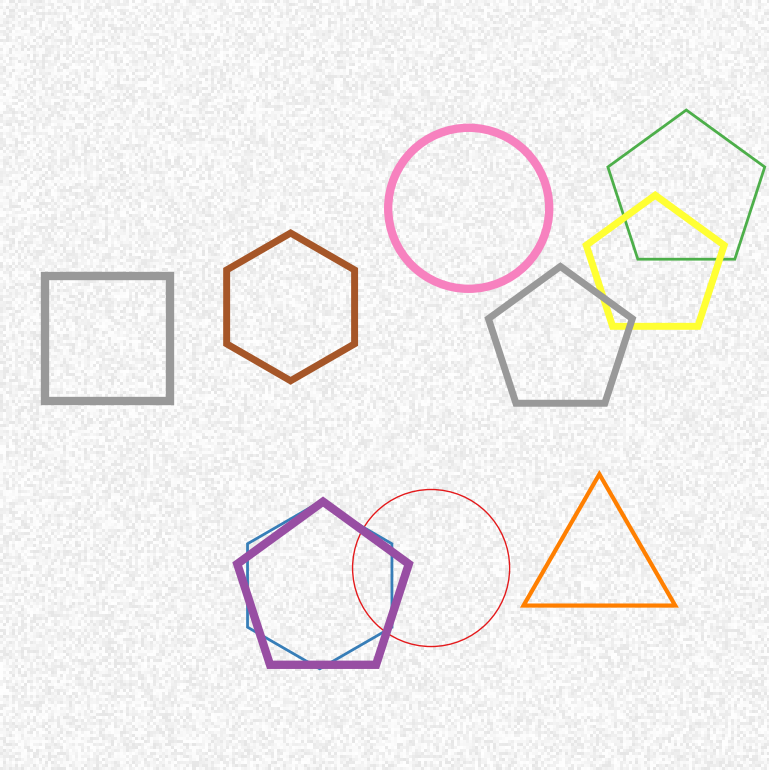[{"shape": "circle", "thickness": 0.5, "radius": 0.51, "center": [0.56, 0.262]}, {"shape": "hexagon", "thickness": 1, "radius": 0.54, "center": [0.415, 0.24]}, {"shape": "pentagon", "thickness": 1, "radius": 0.54, "center": [0.891, 0.75]}, {"shape": "pentagon", "thickness": 3, "radius": 0.59, "center": [0.42, 0.231]}, {"shape": "triangle", "thickness": 1.5, "radius": 0.57, "center": [0.778, 0.27]}, {"shape": "pentagon", "thickness": 2.5, "radius": 0.47, "center": [0.851, 0.652]}, {"shape": "hexagon", "thickness": 2.5, "radius": 0.48, "center": [0.377, 0.601]}, {"shape": "circle", "thickness": 3, "radius": 0.52, "center": [0.609, 0.729]}, {"shape": "pentagon", "thickness": 2.5, "radius": 0.49, "center": [0.728, 0.556]}, {"shape": "square", "thickness": 3, "radius": 0.4, "center": [0.14, 0.561]}]